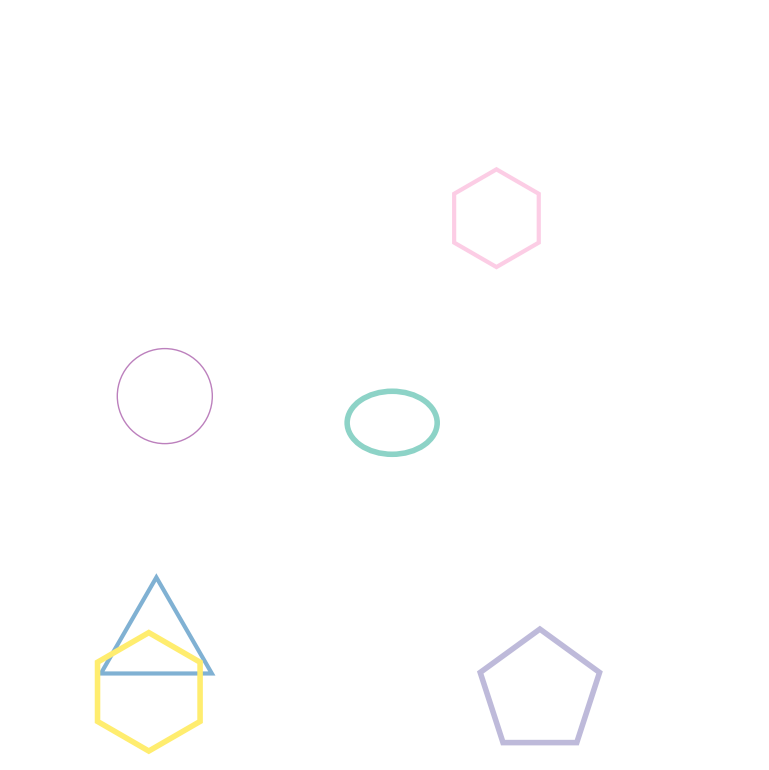[{"shape": "oval", "thickness": 2, "radius": 0.29, "center": [0.509, 0.451]}, {"shape": "pentagon", "thickness": 2, "radius": 0.41, "center": [0.701, 0.101]}, {"shape": "triangle", "thickness": 1.5, "radius": 0.42, "center": [0.203, 0.167]}, {"shape": "hexagon", "thickness": 1.5, "radius": 0.32, "center": [0.645, 0.717]}, {"shape": "circle", "thickness": 0.5, "radius": 0.31, "center": [0.214, 0.486]}, {"shape": "hexagon", "thickness": 2, "radius": 0.38, "center": [0.193, 0.102]}]